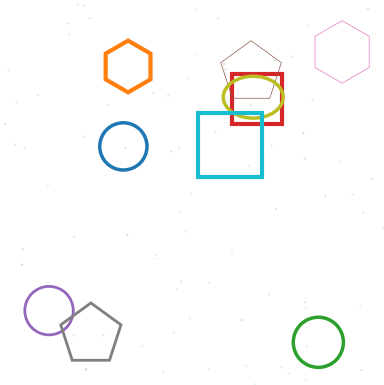[{"shape": "circle", "thickness": 2.5, "radius": 0.31, "center": [0.32, 0.62]}, {"shape": "hexagon", "thickness": 3, "radius": 0.34, "center": [0.333, 0.827]}, {"shape": "circle", "thickness": 2.5, "radius": 0.33, "center": [0.827, 0.111]}, {"shape": "square", "thickness": 3, "radius": 0.32, "center": [0.667, 0.742]}, {"shape": "circle", "thickness": 2, "radius": 0.31, "center": [0.127, 0.193]}, {"shape": "pentagon", "thickness": 0.5, "radius": 0.41, "center": [0.652, 0.812]}, {"shape": "hexagon", "thickness": 0.5, "radius": 0.41, "center": [0.889, 0.865]}, {"shape": "pentagon", "thickness": 2, "radius": 0.41, "center": [0.236, 0.131]}, {"shape": "oval", "thickness": 2.5, "radius": 0.39, "center": [0.658, 0.748]}, {"shape": "square", "thickness": 3, "radius": 0.41, "center": [0.598, 0.624]}]